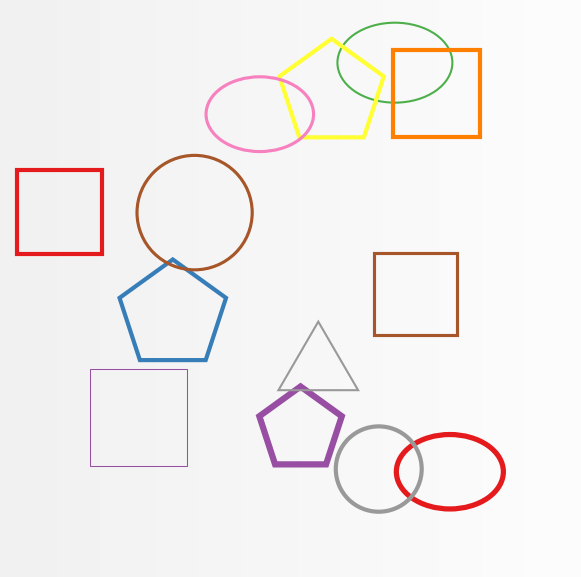[{"shape": "oval", "thickness": 2.5, "radius": 0.46, "center": [0.774, 0.182]}, {"shape": "square", "thickness": 2, "radius": 0.36, "center": [0.102, 0.632]}, {"shape": "pentagon", "thickness": 2, "radius": 0.48, "center": [0.297, 0.454]}, {"shape": "oval", "thickness": 1, "radius": 0.49, "center": [0.679, 0.891]}, {"shape": "pentagon", "thickness": 3, "radius": 0.37, "center": [0.517, 0.255]}, {"shape": "square", "thickness": 0.5, "radius": 0.42, "center": [0.239, 0.276]}, {"shape": "square", "thickness": 2, "radius": 0.38, "center": [0.751, 0.838]}, {"shape": "pentagon", "thickness": 2, "radius": 0.47, "center": [0.571, 0.838]}, {"shape": "circle", "thickness": 1.5, "radius": 0.5, "center": [0.335, 0.631]}, {"shape": "square", "thickness": 1.5, "radius": 0.36, "center": [0.715, 0.49]}, {"shape": "oval", "thickness": 1.5, "radius": 0.46, "center": [0.447, 0.801]}, {"shape": "triangle", "thickness": 1, "radius": 0.4, "center": [0.548, 0.363]}, {"shape": "circle", "thickness": 2, "radius": 0.37, "center": [0.652, 0.187]}]